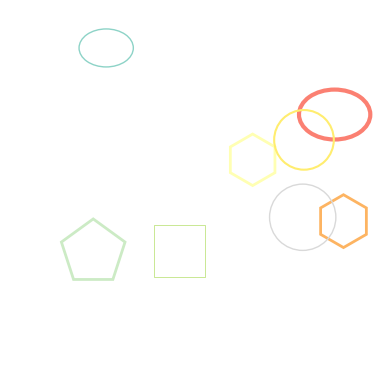[{"shape": "oval", "thickness": 1, "radius": 0.35, "center": [0.276, 0.875]}, {"shape": "hexagon", "thickness": 2, "radius": 0.33, "center": [0.656, 0.585]}, {"shape": "oval", "thickness": 3, "radius": 0.46, "center": [0.869, 0.702]}, {"shape": "hexagon", "thickness": 2, "radius": 0.34, "center": [0.892, 0.426]}, {"shape": "square", "thickness": 0.5, "radius": 0.34, "center": [0.466, 0.348]}, {"shape": "circle", "thickness": 1, "radius": 0.43, "center": [0.786, 0.436]}, {"shape": "pentagon", "thickness": 2, "radius": 0.43, "center": [0.242, 0.344]}, {"shape": "circle", "thickness": 1.5, "radius": 0.39, "center": [0.79, 0.637]}]